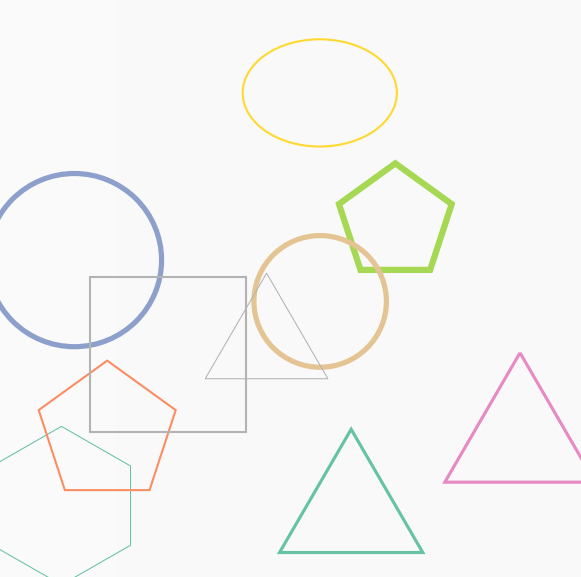[{"shape": "hexagon", "thickness": 0.5, "radius": 0.69, "center": [0.106, 0.124]}, {"shape": "triangle", "thickness": 1.5, "radius": 0.71, "center": [0.604, 0.114]}, {"shape": "pentagon", "thickness": 1, "radius": 0.62, "center": [0.184, 0.251]}, {"shape": "circle", "thickness": 2.5, "radius": 0.75, "center": [0.128, 0.549]}, {"shape": "triangle", "thickness": 1.5, "radius": 0.75, "center": [0.895, 0.239]}, {"shape": "pentagon", "thickness": 3, "radius": 0.51, "center": [0.68, 0.614]}, {"shape": "oval", "thickness": 1, "radius": 0.66, "center": [0.55, 0.838]}, {"shape": "circle", "thickness": 2.5, "radius": 0.57, "center": [0.551, 0.477]}, {"shape": "triangle", "thickness": 0.5, "radius": 0.61, "center": [0.459, 0.404]}, {"shape": "square", "thickness": 1, "radius": 0.67, "center": [0.289, 0.385]}]